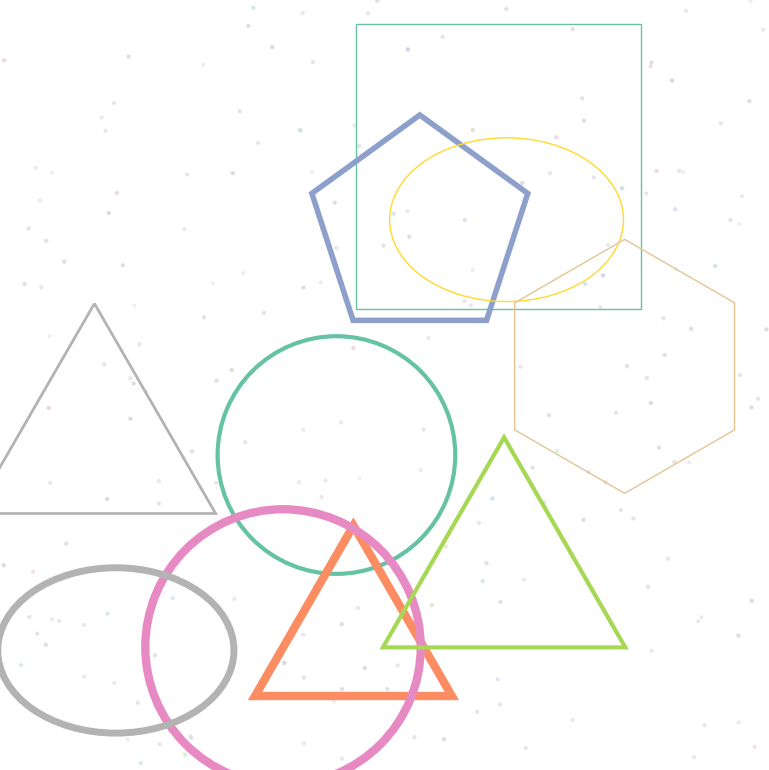[{"shape": "square", "thickness": 0.5, "radius": 0.92, "center": [0.647, 0.784]}, {"shape": "circle", "thickness": 1.5, "radius": 0.77, "center": [0.437, 0.409]}, {"shape": "triangle", "thickness": 3, "radius": 0.74, "center": [0.459, 0.17]}, {"shape": "pentagon", "thickness": 2, "radius": 0.74, "center": [0.545, 0.703]}, {"shape": "circle", "thickness": 3, "radius": 0.89, "center": [0.368, 0.16]}, {"shape": "triangle", "thickness": 1.5, "radius": 0.91, "center": [0.655, 0.25]}, {"shape": "oval", "thickness": 0.5, "radius": 0.76, "center": [0.658, 0.715]}, {"shape": "hexagon", "thickness": 0.5, "radius": 0.82, "center": [0.811, 0.524]}, {"shape": "oval", "thickness": 2.5, "radius": 0.77, "center": [0.15, 0.155]}, {"shape": "triangle", "thickness": 1, "radius": 0.91, "center": [0.123, 0.424]}]